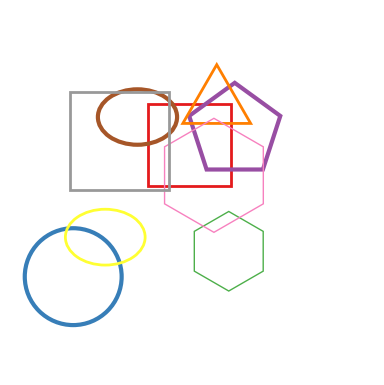[{"shape": "square", "thickness": 2, "radius": 0.54, "center": [0.492, 0.623]}, {"shape": "circle", "thickness": 3, "radius": 0.63, "center": [0.19, 0.281]}, {"shape": "hexagon", "thickness": 1, "radius": 0.52, "center": [0.594, 0.347]}, {"shape": "pentagon", "thickness": 3, "radius": 0.62, "center": [0.61, 0.66]}, {"shape": "triangle", "thickness": 2, "radius": 0.51, "center": [0.563, 0.73]}, {"shape": "oval", "thickness": 2, "radius": 0.52, "center": [0.273, 0.384]}, {"shape": "oval", "thickness": 3, "radius": 0.51, "center": [0.357, 0.696]}, {"shape": "hexagon", "thickness": 1, "radius": 0.74, "center": [0.556, 0.545]}, {"shape": "square", "thickness": 2, "radius": 0.64, "center": [0.31, 0.633]}]